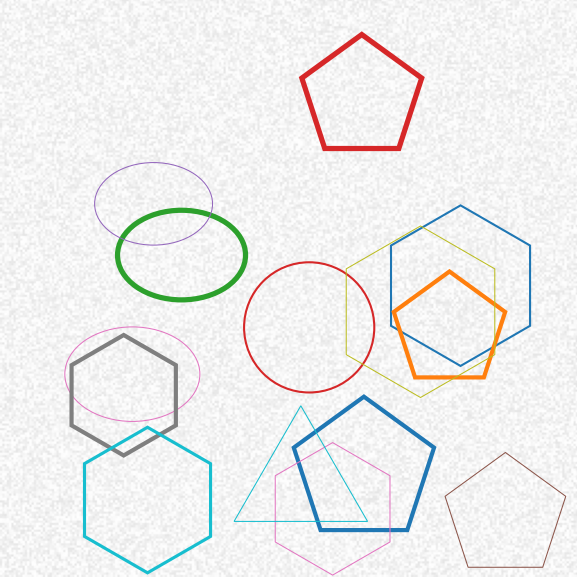[{"shape": "hexagon", "thickness": 1, "radius": 0.7, "center": [0.797, 0.504]}, {"shape": "pentagon", "thickness": 2, "radius": 0.64, "center": [0.63, 0.185]}, {"shape": "pentagon", "thickness": 2, "radius": 0.51, "center": [0.778, 0.428]}, {"shape": "oval", "thickness": 2.5, "radius": 0.55, "center": [0.314, 0.557]}, {"shape": "pentagon", "thickness": 2.5, "radius": 0.55, "center": [0.626, 0.83]}, {"shape": "circle", "thickness": 1, "radius": 0.56, "center": [0.535, 0.432]}, {"shape": "oval", "thickness": 0.5, "radius": 0.51, "center": [0.266, 0.646]}, {"shape": "pentagon", "thickness": 0.5, "radius": 0.55, "center": [0.875, 0.106]}, {"shape": "hexagon", "thickness": 0.5, "radius": 0.57, "center": [0.576, 0.118]}, {"shape": "oval", "thickness": 0.5, "radius": 0.58, "center": [0.229, 0.351]}, {"shape": "hexagon", "thickness": 2, "radius": 0.52, "center": [0.214, 0.315]}, {"shape": "hexagon", "thickness": 0.5, "radius": 0.74, "center": [0.728, 0.459]}, {"shape": "hexagon", "thickness": 1.5, "radius": 0.63, "center": [0.255, 0.133]}, {"shape": "triangle", "thickness": 0.5, "radius": 0.67, "center": [0.521, 0.163]}]